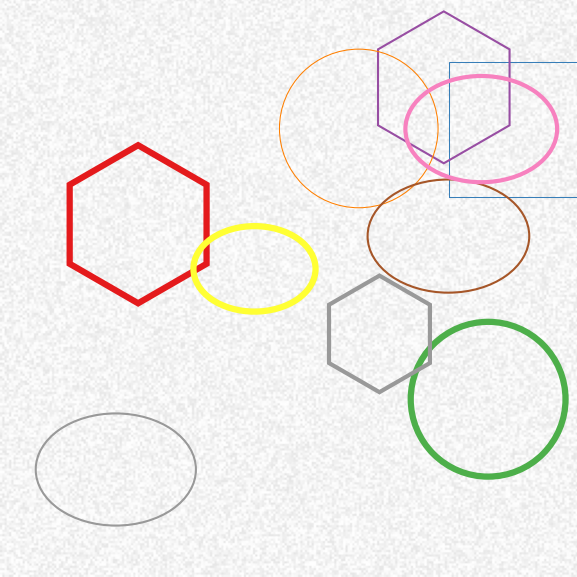[{"shape": "hexagon", "thickness": 3, "radius": 0.68, "center": [0.239, 0.611]}, {"shape": "square", "thickness": 0.5, "radius": 0.58, "center": [0.894, 0.775]}, {"shape": "circle", "thickness": 3, "radius": 0.67, "center": [0.845, 0.308]}, {"shape": "hexagon", "thickness": 1, "radius": 0.66, "center": [0.768, 0.848]}, {"shape": "circle", "thickness": 0.5, "radius": 0.69, "center": [0.621, 0.777]}, {"shape": "oval", "thickness": 3, "radius": 0.53, "center": [0.441, 0.534]}, {"shape": "oval", "thickness": 1, "radius": 0.7, "center": [0.776, 0.59]}, {"shape": "oval", "thickness": 2, "radius": 0.66, "center": [0.833, 0.776]}, {"shape": "oval", "thickness": 1, "radius": 0.69, "center": [0.201, 0.186]}, {"shape": "hexagon", "thickness": 2, "radius": 0.5, "center": [0.657, 0.421]}]